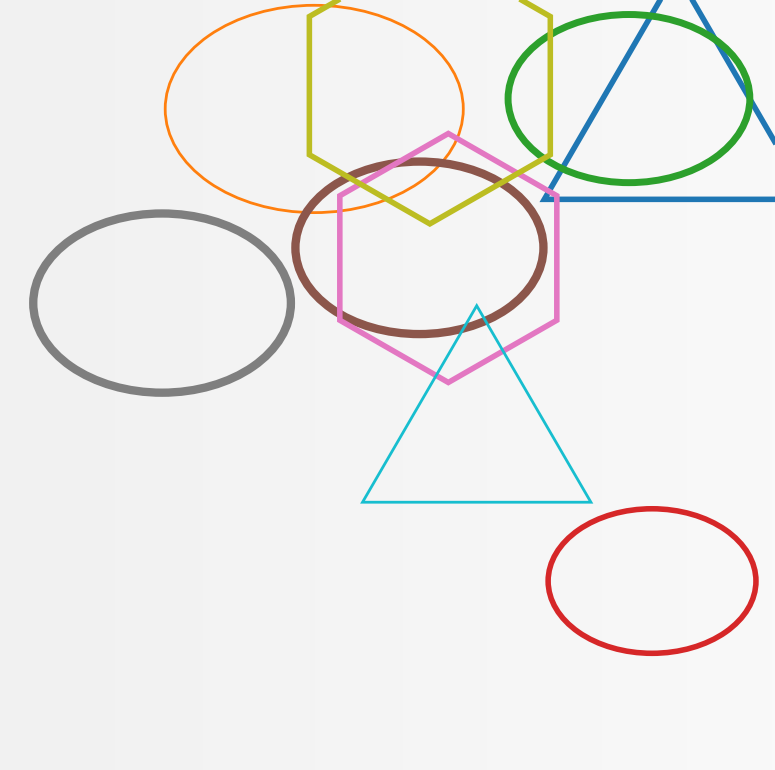[{"shape": "triangle", "thickness": 2, "radius": 0.98, "center": [0.873, 0.839]}, {"shape": "oval", "thickness": 1, "radius": 0.96, "center": [0.405, 0.858]}, {"shape": "oval", "thickness": 2.5, "radius": 0.78, "center": [0.812, 0.872]}, {"shape": "oval", "thickness": 2, "radius": 0.67, "center": [0.841, 0.245]}, {"shape": "oval", "thickness": 3, "radius": 0.8, "center": [0.541, 0.678]}, {"shape": "hexagon", "thickness": 2, "radius": 0.81, "center": [0.578, 0.665]}, {"shape": "oval", "thickness": 3, "radius": 0.83, "center": [0.209, 0.606]}, {"shape": "hexagon", "thickness": 2, "radius": 0.9, "center": [0.555, 0.889]}, {"shape": "triangle", "thickness": 1, "radius": 0.85, "center": [0.615, 0.433]}]